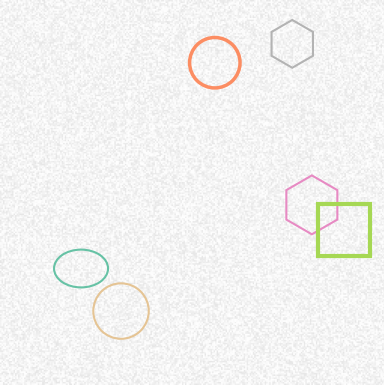[{"shape": "oval", "thickness": 1.5, "radius": 0.35, "center": [0.211, 0.303]}, {"shape": "circle", "thickness": 2.5, "radius": 0.33, "center": [0.558, 0.837]}, {"shape": "hexagon", "thickness": 1.5, "radius": 0.38, "center": [0.81, 0.468]}, {"shape": "square", "thickness": 3, "radius": 0.34, "center": [0.893, 0.403]}, {"shape": "circle", "thickness": 1.5, "radius": 0.36, "center": [0.314, 0.192]}, {"shape": "hexagon", "thickness": 1.5, "radius": 0.31, "center": [0.759, 0.886]}]